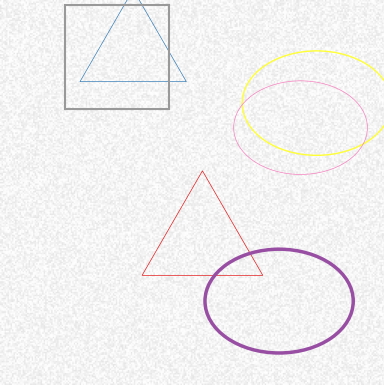[{"shape": "triangle", "thickness": 0.5, "radius": 0.91, "center": [0.526, 0.375]}, {"shape": "triangle", "thickness": 0.5, "radius": 0.8, "center": [0.346, 0.868]}, {"shape": "oval", "thickness": 2.5, "radius": 0.96, "center": [0.725, 0.218]}, {"shape": "oval", "thickness": 1, "radius": 0.97, "center": [0.823, 0.732]}, {"shape": "oval", "thickness": 0.5, "radius": 0.87, "center": [0.781, 0.668]}, {"shape": "square", "thickness": 1.5, "radius": 0.67, "center": [0.303, 0.852]}]